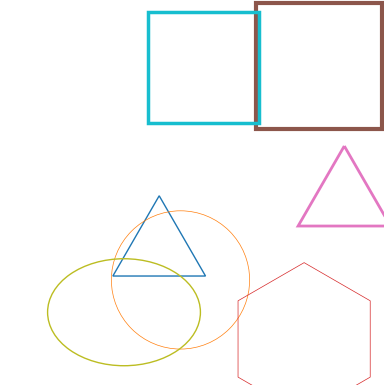[{"shape": "triangle", "thickness": 1, "radius": 0.69, "center": [0.413, 0.353]}, {"shape": "circle", "thickness": 0.5, "radius": 0.9, "center": [0.469, 0.273]}, {"shape": "hexagon", "thickness": 0.5, "radius": 0.99, "center": [0.79, 0.12]}, {"shape": "square", "thickness": 3, "radius": 0.82, "center": [0.828, 0.828]}, {"shape": "triangle", "thickness": 2, "radius": 0.69, "center": [0.894, 0.482]}, {"shape": "oval", "thickness": 1, "radius": 0.99, "center": [0.322, 0.189]}, {"shape": "square", "thickness": 2.5, "radius": 0.72, "center": [0.528, 0.824]}]